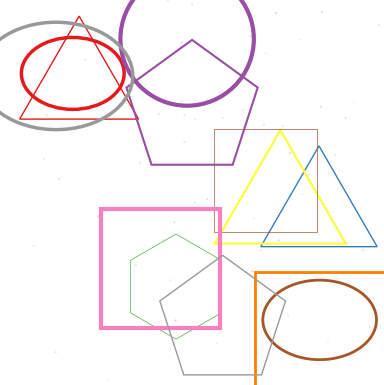[{"shape": "oval", "thickness": 2.5, "radius": 0.67, "center": [0.189, 0.809]}, {"shape": "triangle", "thickness": 1, "radius": 0.89, "center": [0.206, 0.78]}, {"shape": "triangle", "thickness": 1, "radius": 0.87, "center": [0.828, 0.447]}, {"shape": "hexagon", "thickness": 0.5, "radius": 0.68, "center": [0.457, 0.256]}, {"shape": "circle", "thickness": 3, "radius": 0.87, "center": [0.486, 0.899]}, {"shape": "pentagon", "thickness": 1.5, "radius": 0.9, "center": [0.499, 0.717]}, {"shape": "square", "thickness": 2, "radius": 0.93, "center": [0.849, 0.107]}, {"shape": "triangle", "thickness": 1.5, "radius": 0.98, "center": [0.728, 0.465]}, {"shape": "oval", "thickness": 2, "radius": 0.74, "center": [0.83, 0.169]}, {"shape": "square", "thickness": 0.5, "radius": 0.67, "center": [0.69, 0.531]}, {"shape": "square", "thickness": 3, "radius": 0.77, "center": [0.416, 0.302]}, {"shape": "oval", "thickness": 2.5, "radius": 1.0, "center": [0.146, 0.803]}, {"shape": "pentagon", "thickness": 1, "radius": 0.86, "center": [0.578, 0.165]}]